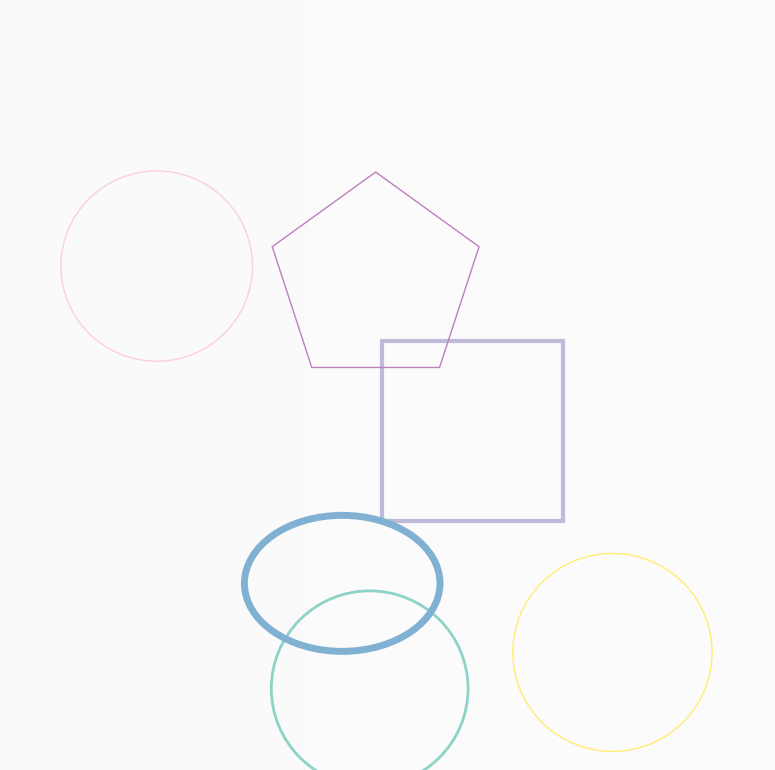[{"shape": "circle", "thickness": 1, "radius": 0.63, "center": [0.477, 0.106]}, {"shape": "square", "thickness": 1.5, "radius": 0.58, "center": [0.61, 0.44]}, {"shape": "oval", "thickness": 2.5, "radius": 0.63, "center": [0.442, 0.242]}, {"shape": "circle", "thickness": 0.5, "radius": 0.62, "center": [0.202, 0.654]}, {"shape": "pentagon", "thickness": 0.5, "radius": 0.7, "center": [0.485, 0.636]}, {"shape": "circle", "thickness": 0.5, "radius": 0.64, "center": [0.79, 0.153]}]